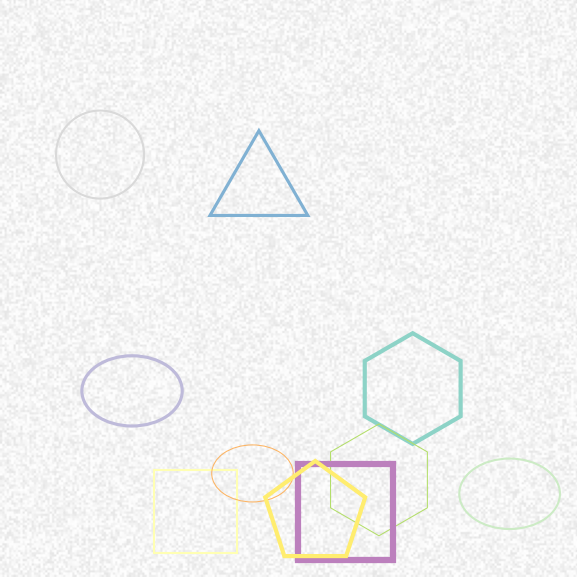[{"shape": "hexagon", "thickness": 2, "radius": 0.48, "center": [0.715, 0.326]}, {"shape": "square", "thickness": 1, "radius": 0.36, "center": [0.339, 0.113]}, {"shape": "oval", "thickness": 1.5, "radius": 0.43, "center": [0.229, 0.322]}, {"shape": "triangle", "thickness": 1.5, "radius": 0.49, "center": [0.448, 0.675]}, {"shape": "oval", "thickness": 0.5, "radius": 0.35, "center": [0.437, 0.179]}, {"shape": "hexagon", "thickness": 0.5, "radius": 0.48, "center": [0.656, 0.168]}, {"shape": "circle", "thickness": 1, "radius": 0.38, "center": [0.173, 0.731]}, {"shape": "square", "thickness": 3, "radius": 0.41, "center": [0.598, 0.113]}, {"shape": "oval", "thickness": 1, "radius": 0.44, "center": [0.882, 0.144]}, {"shape": "pentagon", "thickness": 2, "radius": 0.46, "center": [0.546, 0.11]}]